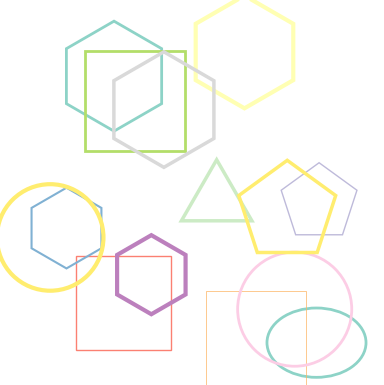[{"shape": "oval", "thickness": 2, "radius": 0.64, "center": [0.822, 0.11]}, {"shape": "hexagon", "thickness": 2, "radius": 0.71, "center": [0.296, 0.802]}, {"shape": "hexagon", "thickness": 3, "radius": 0.73, "center": [0.635, 0.865]}, {"shape": "pentagon", "thickness": 1, "radius": 0.52, "center": [0.829, 0.474]}, {"shape": "square", "thickness": 1, "radius": 0.61, "center": [0.321, 0.212]}, {"shape": "hexagon", "thickness": 1.5, "radius": 0.52, "center": [0.173, 0.408]}, {"shape": "square", "thickness": 0.5, "radius": 0.65, "center": [0.665, 0.114]}, {"shape": "square", "thickness": 2, "radius": 0.65, "center": [0.351, 0.738]}, {"shape": "circle", "thickness": 2, "radius": 0.74, "center": [0.765, 0.197]}, {"shape": "hexagon", "thickness": 2.5, "radius": 0.75, "center": [0.426, 0.715]}, {"shape": "hexagon", "thickness": 3, "radius": 0.51, "center": [0.393, 0.287]}, {"shape": "triangle", "thickness": 2.5, "radius": 0.53, "center": [0.563, 0.479]}, {"shape": "circle", "thickness": 3, "radius": 0.69, "center": [0.13, 0.383]}, {"shape": "pentagon", "thickness": 2.5, "radius": 0.66, "center": [0.746, 0.451]}]